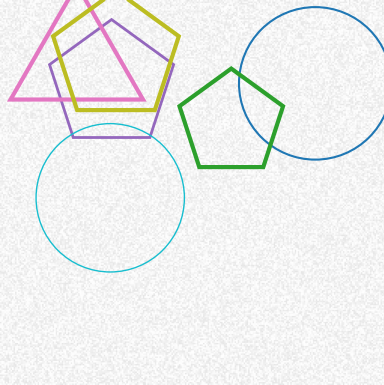[{"shape": "circle", "thickness": 1.5, "radius": 0.99, "center": [0.819, 0.783]}, {"shape": "pentagon", "thickness": 3, "radius": 0.71, "center": [0.601, 0.68]}, {"shape": "pentagon", "thickness": 2, "radius": 0.85, "center": [0.29, 0.78]}, {"shape": "triangle", "thickness": 3, "radius": 0.99, "center": [0.199, 0.841]}, {"shape": "pentagon", "thickness": 3, "radius": 0.86, "center": [0.301, 0.853]}, {"shape": "circle", "thickness": 1, "radius": 0.96, "center": [0.286, 0.486]}]